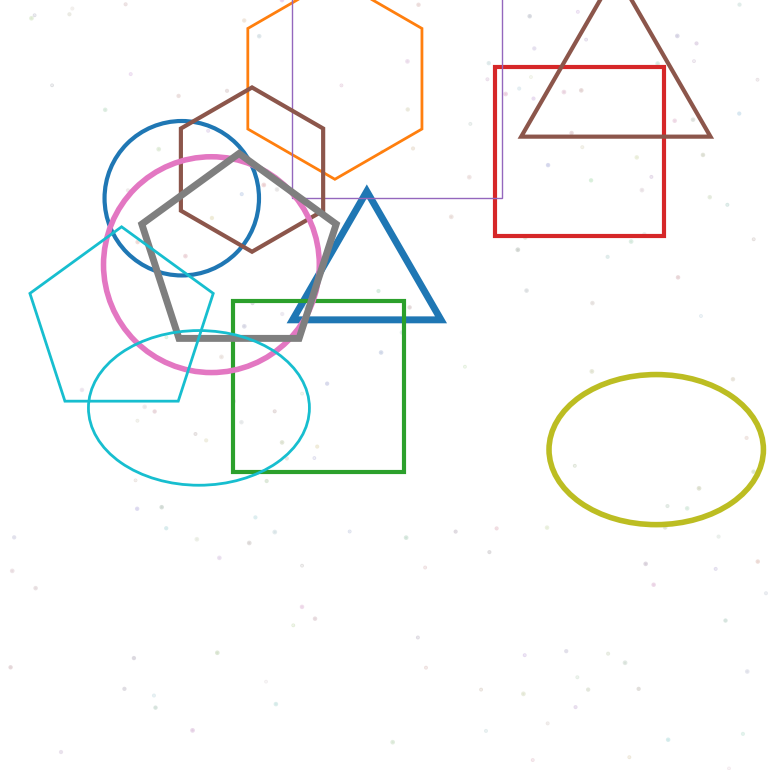[{"shape": "triangle", "thickness": 2.5, "radius": 0.56, "center": [0.476, 0.64]}, {"shape": "circle", "thickness": 1.5, "radius": 0.5, "center": [0.236, 0.743]}, {"shape": "hexagon", "thickness": 1, "radius": 0.65, "center": [0.435, 0.898]}, {"shape": "square", "thickness": 1.5, "radius": 0.56, "center": [0.414, 0.498]}, {"shape": "square", "thickness": 1.5, "radius": 0.55, "center": [0.753, 0.803]}, {"shape": "square", "thickness": 0.5, "radius": 0.68, "center": [0.515, 0.88]}, {"shape": "hexagon", "thickness": 1.5, "radius": 0.53, "center": [0.327, 0.78]}, {"shape": "triangle", "thickness": 1.5, "radius": 0.71, "center": [0.8, 0.893]}, {"shape": "circle", "thickness": 2, "radius": 0.7, "center": [0.275, 0.656]}, {"shape": "pentagon", "thickness": 2.5, "radius": 0.66, "center": [0.31, 0.668]}, {"shape": "oval", "thickness": 2, "radius": 0.7, "center": [0.852, 0.416]}, {"shape": "oval", "thickness": 1, "radius": 0.72, "center": [0.258, 0.47]}, {"shape": "pentagon", "thickness": 1, "radius": 0.63, "center": [0.158, 0.58]}]